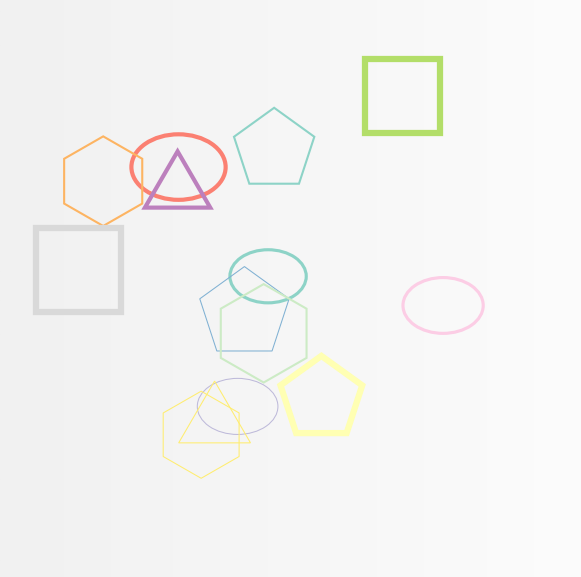[{"shape": "pentagon", "thickness": 1, "radius": 0.36, "center": [0.472, 0.74]}, {"shape": "oval", "thickness": 1.5, "radius": 0.33, "center": [0.461, 0.521]}, {"shape": "pentagon", "thickness": 3, "radius": 0.37, "center": [0.553, 0.309]}, {"shape": "oval", "thickness": 0.5, "radius": 0.35, "center": [0.409, 0.295]}, {"shape": "oval", "thickness": 2, "radius": 0.41, "center": [0.307, 0.71]}, {"shape": "pentagon", "thickness": 0.5, "radius": 0.4, "center": [0.421, 0.457]}, {"shape": "hexagon", "thickness": 1, "radius": 0.39, "center": [0.178, 0.685]}, {"shape": "square", "thickness": 3, "radius": 0.32, "center": [0.693, 0.833]}, {"shape": "oval", "thickness": 1.5, "radius": 0.35, "center": [0.762, 0.47]}, {"shape": "square", "thickness": 3, "radius": 0.36, "center": [0.136, 0.531]}, {"shape": "triangle", "thickness": 2, "radius": 0.32, "center": [0.306, 0.672]}, {"shape": "hexagon", "thickness": 1, "radius": 0.43, "center": [0.454, 0.422]}, {"shape": "hexagon", "thickness": 0.5, "radius": 0.38, "center": [0.346, 0.246]}, {"shape": "triangle", "thickness": 0.5, "radius": 0.36, "center": [0.369, 0.268]}]